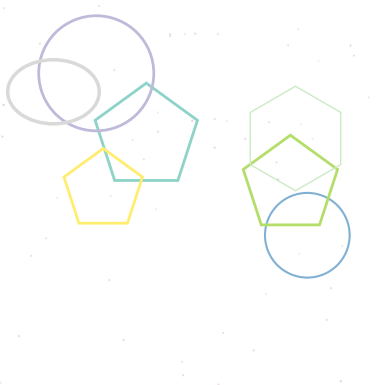[{"shape": "pentagon", "thickness": 2, "radius": 0.7, "center": [0.38, 0.644]}, {"shape": "circle", "thickness": 2, "radius": 0.75, "center": [0.25, 0.81]}, {"shape": "circle", "thickness": 1.5, "radius": 0.55, "center": [0.798, 0.389]}, {"shape": "pentagon", "thickness": 2, "radius": 0.64, "center": [0.754, 0.52]}, {"shape": "oval", "thickness": 2.5, "radius": 0.59, "center": [0.139, 0.762]}, {"shape": "hexagon", "thickness": 1, "radius": 0.68, "center": [0.768, 0.64]}, {"shape": "pentagon", "thickness": 2, "radius": 0.54, "center": [0.268, 0.507]}]